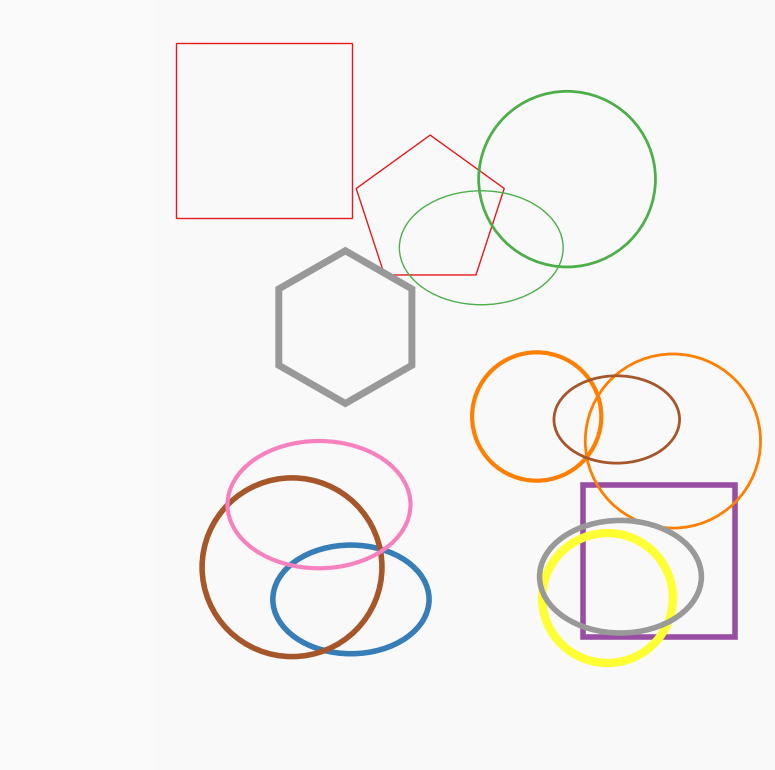[{"shape": "square", "thickness": 0.5, "radius": 0.57, "center": [0.341, 0.83]}, {"shape": "pentagon", "thickness": 0.5, "radius": 0.5, "center": [0.555, 0.724]}, {"shape": "oval", "thickness": 2, "radius": 0.5, "center": [0.453, 0.222]}, {"shape": "circle", "thickness": 1, "radius": 0.57, "center": [0.732, 0.767]}, {"shape": "oval", "thickness": 0.5, "radius": 0.53, "center": [0.621, 0.678]}, {"shape": "square", "thickness": 2, "radius": 0.49, "center": [0.85, 0.271]}, {"shape": "circle", "thickness": 1, "radius": 0.57, "center": [0.868, 0.427]}, {"shape": "circle", "thickness": 1.5, "radius": 0.42, "center": [0.693, 0.459]}, {"shape": "circle", "thickness": 3, "radius": 0.42, "center": [0.784, 0.223]}, {"shape": "circle", "thickness": 2, "radius": 0.58, "center": [0.377, 0.263]}, {"shape": "oval", "thickness": 1, "radius": 0.41, "center": [0.796, 0.455]}, {"shape": "oval", "thickness": 1.5, "radius": 0.59, "center": [0.412, 0.345]}, {"shape": "hexagon", "thickness": 2.5, "radius": 0.5, "center": [0.446, 0.575]}, {"shape": "oval", "thickness": 2, "radius": 0.52, "center": [0.801, 0.251]}]